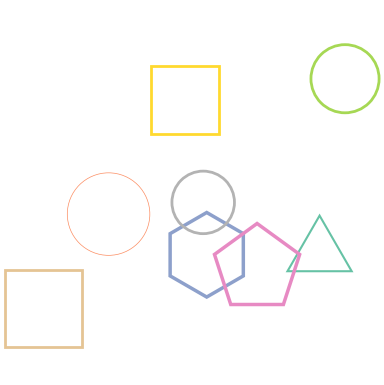[{"shape": "triangle", "thickness": 1.5, "radius": 0.48, "center": [0.83, 0.344]}, {"shape": "circle", "thickness": 0.5, "radius": 0.54, "center": [0.282, 0.444]}, {"shape": "hexagon", "thickness": 2.5, "radius": 0.55, "center": [0.537, 0.338]}, {"shape": "pentagon", "thickness": 2.5, "radius": 0.58, "center": [0.668, 0.303]}, {"shape": "circle", "thickness": 2, "radius": 0.44, "center": [0.896, 0.796]}, {"shape": "square", "thickness": 2, "radius": 0.44, "center": [0.481, 0.741]}, {"shape": "square", "thickness": 2, "radius": 0.5, "center": [0.113, 0.199]}, {"shape": "circle", "thickness": 2, "radius": 0.41, "center": [0.528, 0.474]}]